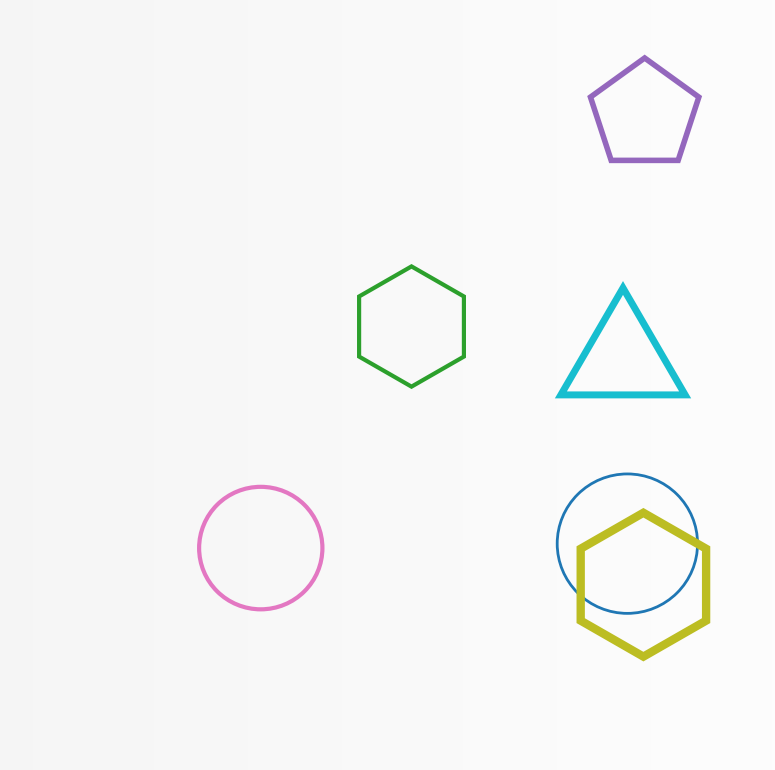[{"shape": "circle", "thickness": 1, "radius": 0.45, "center": [0.81, 0.294]}, {"shape": "hexagon", "thickness": 1.5, "radius": 0.39, "center": [0.531, 0.576]}, {"shape": "pentagon", "thickness": 2, "radius": 0.37, "center": [0.832, 0.851]}, {"shape": "circle", "thickness": 1.5, "radius": 0.4, "center": [0.336, 0.288]}, {"shape": "hexagon", "thickness": 3, "radius": 0.47, "center": [0.83, 0.241]}, {"shape": "triangle", "thickness": 2.5, "radius": 0.46, "center": [0.804, 0.533]}]